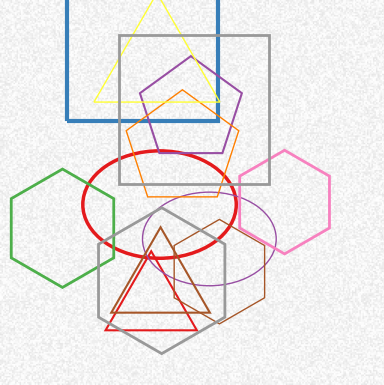[{"shape": "triangle", "thickness": 1.5, "radius": 0.68, "center": [0.393, 0.211]}, {"shape": "oval", "thickness": 2.5, "radius": 1.0, "center": [0.414, 0.469]}, {"shape": "square", "thickness": 3, "radius": 0.98, "center": [0.37, 0.882]}, {"shape": "hexagon", "thickness": 2, "radius": 0.77, "center": [0.162, 0.407]}, {"shape": "oval", "thickness": 1, "radius": 0.87, "center": [0.544, 0.379]}, {"shape": "pentagon", "thickness": 1.5, "radius": 0.7, "center": [0.496, 0.715]}, {"shape": "pentagon", "thickness": 1, "radius": 0.77, "center": [0.474, 0.613]}, {"shape": "triangle", "thickness": 1, "radius": 0.94, "center": [0.408, 0.829]}, {"shape": "triangle", "thickness": 1.5, "radius": 0.74, "center": [0.417, 0.262]}, {"shape": "hexagon", "thickness": 1, "radius": 0.68, "center": [0.57, 0.294]}, {"shape": "hexagon", "thickness": 2, "radius": 0.67, "center": [0.739, 0.475]}, {"shape": "hexagon", "thickness": 2, "radius": 0.95, "center": [0.42, 0.271]}, {"shape": "square", "thickness": 2, "radius": 0.97, "center": [0.504, 0.715]}]